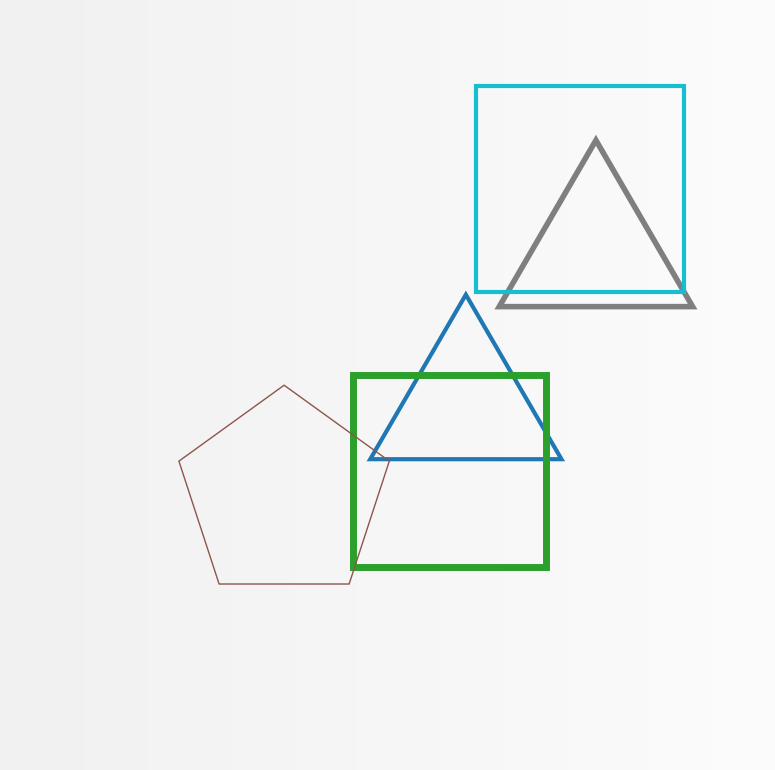[{"shape": "triangle", "thickness": 1.5, "radius": 0.71, "center": [0.601, 0.475]}, {"shape": "square", "thickness": 2.5, "radius": 0.62, "center": [0.58, 0.388]}, {"shape": "pentagon", "thickness": 0.5, "radius": 0.71, "center": [0.367, 0.357]}, {"shape": "triangle", "thickness": 2, "radius": 0.72, "center": [0.769, 0.674]}, {"shape": "square", "thickness": 1.5, "radius": 0.67, "center": [0.748, 0.755]}]